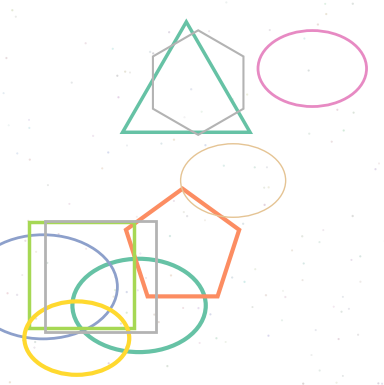[{"shape": "triangle", "thickness": 2.5, "radius": 0.96, "center": [0.484, 0.752]}, {"shape": "oval", "thickness": 3, "radius": 0.87, "center": [0.361, 0.207]}, {"shape": "pentagon", "thickness": 3, "radius": 0.77, "center": [0.474, 0.355]}, {"shape": "oval", "thickness": 2, "radius": 0.97, "center": [0.112, 0.255]}, {"shape": "oval", "thickness": 2, "radius": 0.7, "center": [0.811, 0.822]}, {"shape": "square", "thickness": 2.5, "radius": 0.68, "center": [0.212, 0.286]}, {"shape": "oval", "thickness": 3, "radius": 0.68, "center": [0.199, 0.122]}, {"shape": "oval", "thickness": 1, "radius": 0.68, "center": [0.606, 0.531]}, {"shape": "hexagon", "thickness": 1.5, "radius": 0.68, "center": [0.515, 0.785]}, {"shape": "square", "thickness": 2, "radius": 0.72, "center": [0.262, 0.282]}]